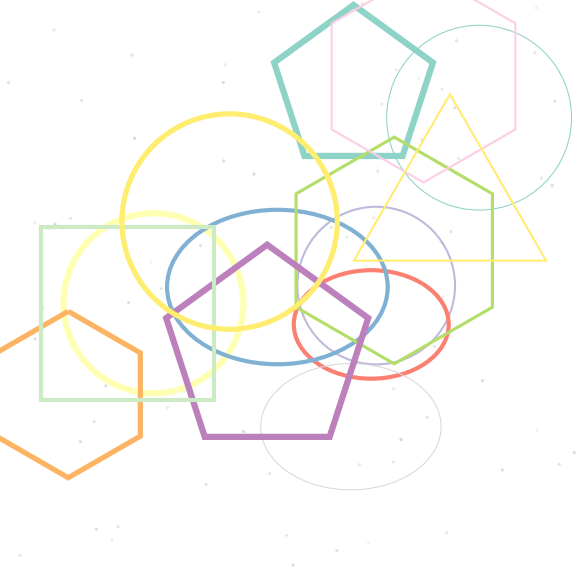[{"shape": "circle", "thickness": 0.5, "radius": 0.8, "center": [0.83, 0.795]}, {"shape": "pentagon", "thickness": 3, "radius": 0.72, "center": [0.612, 0.846]}, {"shape": "circle", "thickness": 3, "radius": 0.78, "center": [0.266, 0.474]}, {"shape": "circle", "thickness": 1, "radius": 0.68, "center": [0.651, 0.505]}, {"shape": "oval", "thickness": 2, "radius": 0.67, "center": [0.643, 0.437]}, {"shape": "oval", "thickness": 2, "radius": 0.96, "center": [0.48, 0.502]}, {"shape": "hexagon", "thickness": 2.5, "radius": 0.72, "center": [0.118, 0.316]}, {"shape": "hexagon", "thickness": 1.5, "radius": 0.98, "center": [0.683, 0.565]}, {"shape": "hexagon", "thickness": 1, "radius": 0.92, "center": [0.733, 0.867]}, {"shape": "oval", "thickness": 0.5, "radius": 0.78, "center": [0.608, 0.26]}, {"shape": "pentagon", "thickness": 3, "radius": 0.92, "center": [0.463, 0.391]}, {"shape": "square", "thickness": 2, "radius": 0.75, "center": [0.221, 0.456]}, {"shape": "triangle", "thickness": 1, "radius": 0.96, "center": [0.779, 0.644]}, {"shape": "circle", "thickness": 2.5, "radius": 0.93, "center": [0.398, 0.615]}]